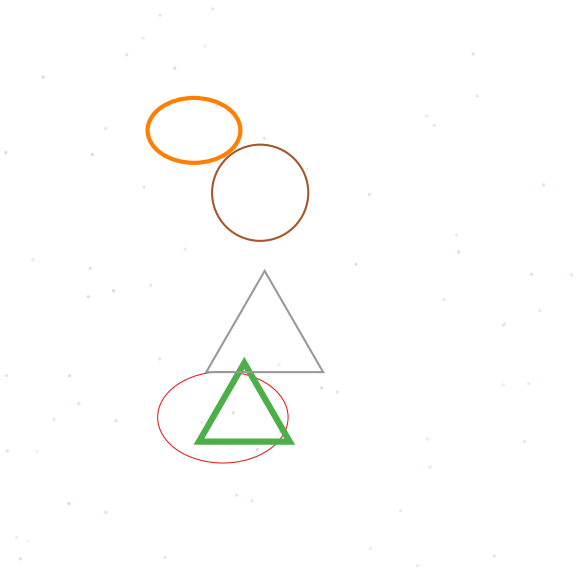[{"shape": "oval", "thickness": 0.5, "radius": 0.56, "center": [0.386, 0.276]}, {"shape": "triangle", "thickness": 3, "radius": 0.45, "center": [0.423, 0.28]}, {"shape": "oval", "thickness": 2, "radius": 0.4, "center": [0.336, 0.773]}, {"shape": "circle", "thickness": 1, "radius": 0.42, "center": [0.451, 0.665]}, {"shape": "triangle", "thickness": 1, "radius": 0.58, "center": [0.458, 0.413]}]